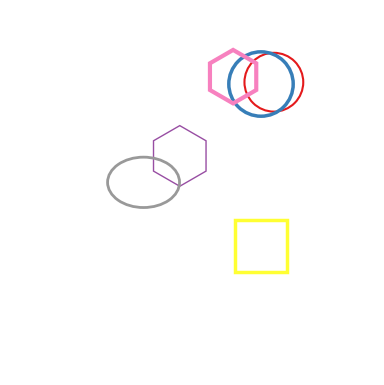[{"shape": "circle", "thickness": 1.5, "radius": 0.38, "center": [0.711, 0.786]}, {"shape": "circle", "thickness": 2.5, "radius": 0.42, "center": [0.678, 0.782]}, {"shape": "hexagon", "thickness": 1, "radius": 0.39, "center": [0.467, 0.595]}, {"shape": "square", "thickness": 2.5, "radius": 0.34, "center": [0.678, 0.36]}, {"shape": "hexagon", "thickness": 3, "radius": 0.35, "center": [0.605, 0.801]}, {"shape": "oval", "thickness": 2, "radius": 0.47, "center": [0.373, 0.526]}]